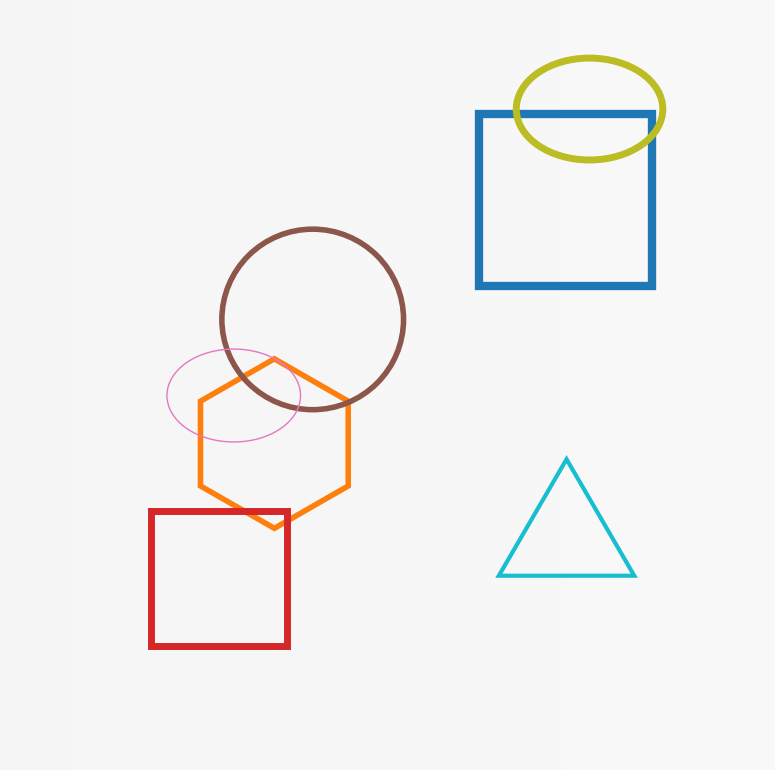[{"shape": "square", "thickness": 3, "radius": 0.56, "center": [0.73, 0.74]}, {"shape": "hexagon", "thickness": 2, "radius": 0.55, "center": [0.354, 0.424]}, {"shape": "square", "thickness": 2.5, "radius": 0.44, "center": [0.282, 0.248]}, {"shape": "circle", "thickness": 2, "radius": 0.59, "center": [0.403, 0.585]}, {"shape": "oval", "thickness": 0.5, "radius": 0.43, "center": [0.302, 0.486]}, {"shape": "oval", "thickness": 2.5, "radius": 0.47, "center": [0.761, 0.858]}, {"shape": "triangle", "thickness": 1.5, "radius": 0.5, "center": [0.731, 0.303]}]